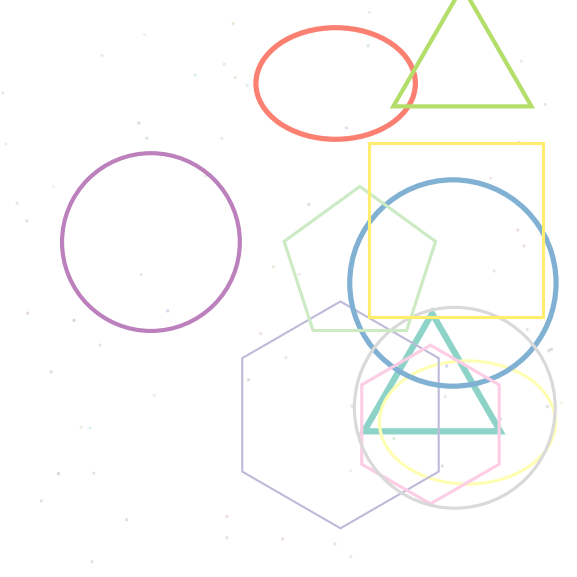[{"shape": "triangle", "thickness": 3, "radius": 0.68, "center": [0.748, 0.32]}, {"shape": "oval", "thickness": 1.5, "radius": 0.76, "center": [0.809, 0.268]}, {"shape": "hexagon", "thickness": 1, "radius": 0.98, "center": [0.59, 0.281]}, {"shape": "oval", "thickness": 2.5, "radius": 0.69, "center": [0.581, 0.855]}, {"shape": "circle", "thickness": 2.5, "radius": 0.89, "center": [0.784, 0.509]}, {"shape": "triangle", "thickness": 2, "radius": 0.69, "center": [0.801, 0.884]}, {"shape": "hexagon", "thickness": 1.5, "radius": 0.69, "center": [0.745, 0.264]}, {"shape": "circle", "thickness": 1.5, "radius": 0.87, "center": [0.788, 0.293]}, {"shape": "circle", "thickness": 2, "radius": 0.77, "center": [0.261, 0.58]}, {"shape": "pentagon", "thickness": 1.5, "radius": 0.69, "center": [0.623, 0.538]}, {"shape": "square", "thickness": 1.5, "radius": 0.75, "center": [0.79, 0.6]}]